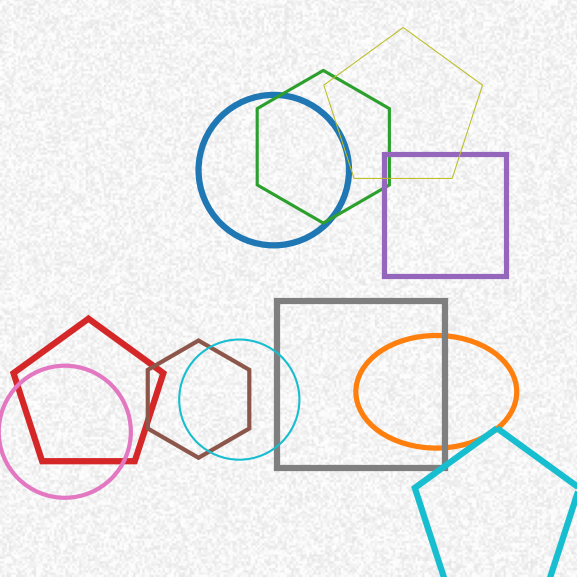[{"shape": "circle", "thickness": 3, "radius": 0.65, "center": [0.474, 0.705]}, {"shape": "oval", "thickness": 2.5, "radius": 0.7, "center": [0.756, 0.321]}, {"shape": "hexagon", "thickness": 1.5, "radius": 0.66, "center": [0.56, 0.745]}, {"shape": "pentagon", "thickness": 3, "radius": 0.68, "center": [0.153, 0.311]}, {"shape": "square", "thickness": 2.5, "radius": 0.53, "center": [0.771, 0.626]}, {"shape": "hexagon", "thickness": 2, "radius": 0.51, "center": [0.344, 0.308]}, {"shape": "circle", "thickness": 2, "radius": 0.57, "center": [0.112, 0.252]}, {"shape": "square", "thickness": 3, "radius": 0.72, "center": [0.625, 0.334]}, {"shape": "pentagon", "thickness": 0.5, "radius": 0.72, "center": [0.698, 0.807]}, {"shape": "circle", "thickness": 1, "radius": 0.52, "center": [0.414, 0.307]}, {"shape": "pentagon", "thickness": 3, "radius": 0.75, "center": [0.861, 0.108]}]